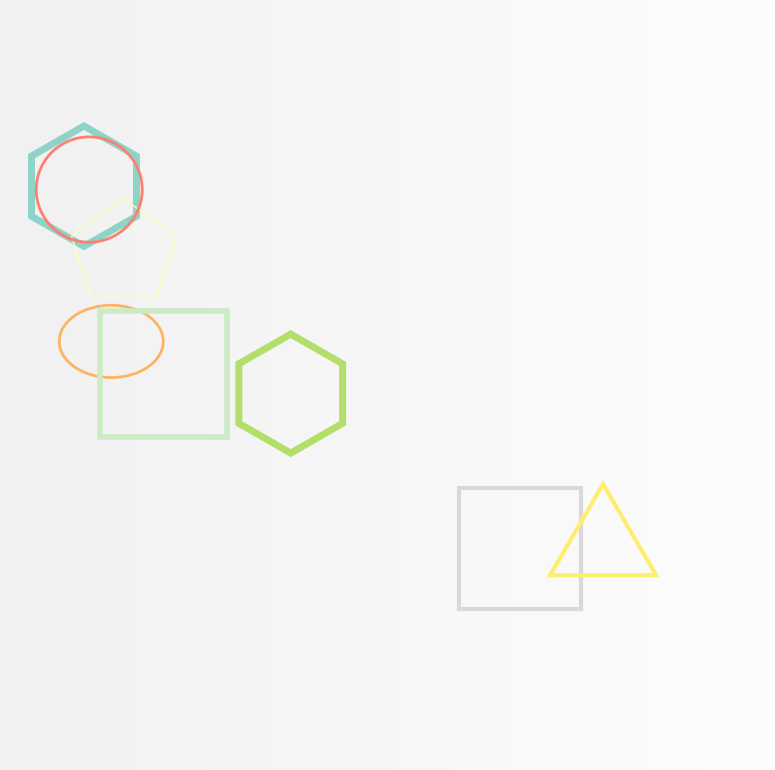[{"shape": "hexagon", "thickness": 2.5, "radius": 0.39, "center": [0.108, 0.758]}, {"shape": "pentagon", "thickness": 0.5, "radius": 0.35, "center": [0.16, 0.671]}, {"shape": "circle", "thickness": 1, "radius": 0.34, "center": [0.115, 0.754]}, {"shape": "oval", "thickness": 1, "radius": 0.34, "center": [0.144, 0.557]}, {"shape": "hexagon", "thickness": 2.5, "radius": 0.39, "center": [0.375, 0.489]}, {"shape": "square", "thickness": 1.5, "radius": 0.39, "center": [0.671, 0.287]}, {"shape": "square", "thickness": 2, "radius": 0.41, "center": [0.211, 0.515]}, {"shape": "triangle", "thickness": 1.5, "radius": 0.39, "center": [0.778, 0.292]}]